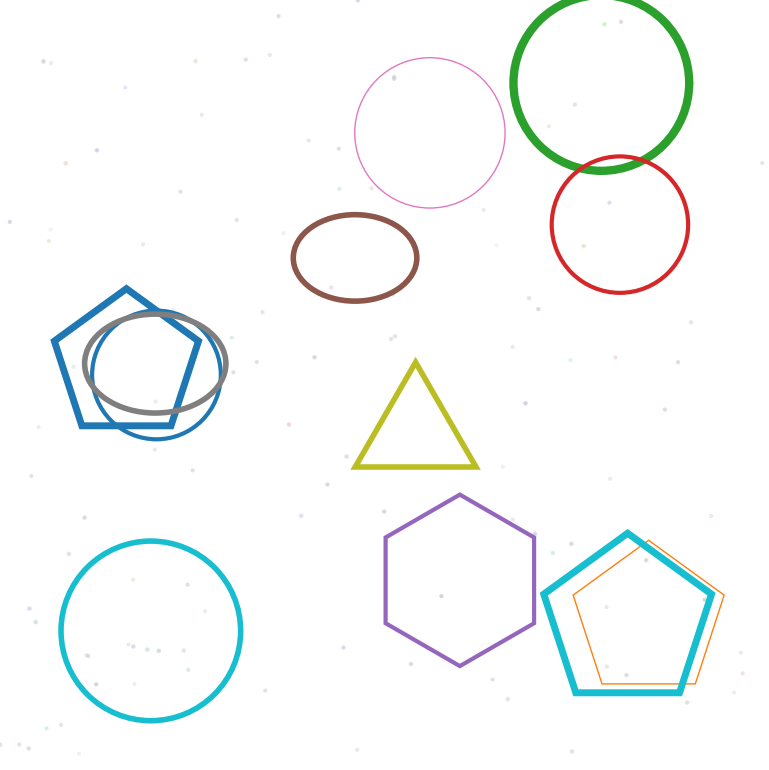[{"shape": "circle", "thickness": 1.5, "radius": 0.42, "center": [0.203, 0.513]}, {"shape": "pentagon", "thickness": 2.5, "radius": 0.49, "center": [0.164, 0.527]}, {"shape": "pentagon", "thickness": 0.5, "radius": 0.52, "center": [0.842, 0.195]}, {"shape": "circle", "thickness": 3, "radius": 0.57, "center": [0.781, 0.892]}, {"shape": "circle", "thickness": 1.5, "radius": 0.44, "center": [0.805, 0.708]}, {"shape": "hexagon", "thickness": 1.5, "radius": 0.56, "center": [0.597, 0.246]}, {"shape": "oval", "thickness": 2, "radius": 0.4, "center": [0.461, 0.665]}, {"shape": "circle", "thickness": 0.5, "radius": 0.49, "center": [0.558, 0.827]}, {"shape": "oval", "thickness": 2, "radius": 0.46, "center": [0.202, 0.528]}, {"shape": "triangle", "thickness": 2, "radius": 0.45, "center": [0.54, 0.439]}, {"shape": "circle", "thickness": 2, "radius": 0.58, "center": [0.196, 0.181]}, {"shape": "pentagon", "thickness": 2.5, "radius": 0.57, "center": [0.815, 0.193]}]